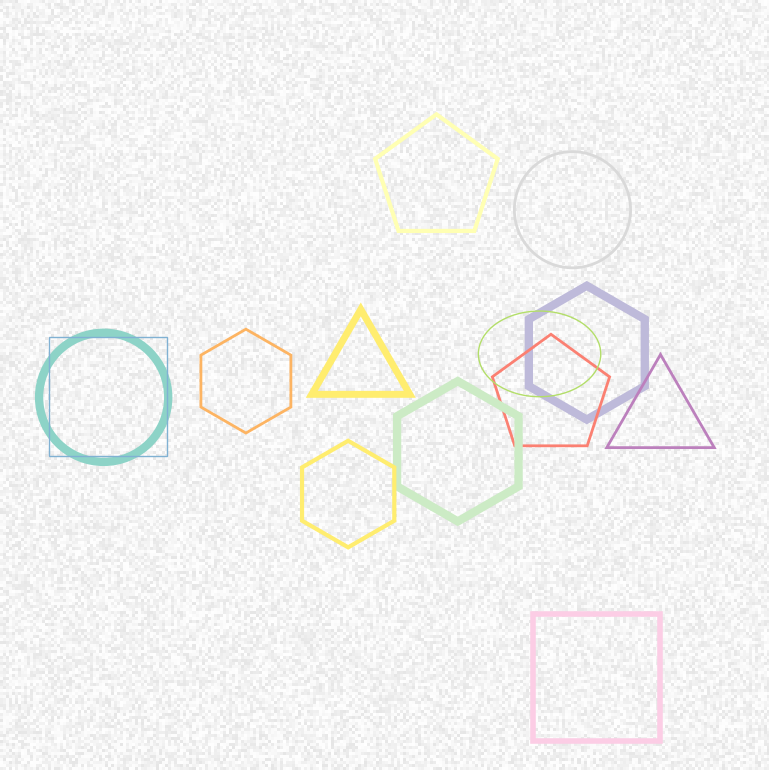[{"shape": "circle", "thickness": 3, "radius": 0.42, "center": [0.135, 0.484]}, {"shape": "pentagon", "thickness": 1.5, "radius": 0.42, "center": [0.567, 0.768]}, {"shape": "hexagon", "thickness": 3, "radius": 0.43, "center": [0.762, 0.542]}, {"shape": "pentagon", "thickness": 1, "radius": 0.4, "center": [0.716, 0.486]}, {"shape": "square", "thickness": 0.5, "radius": 0.38, "center": [0.14, 0.485]}, {"shape": "hexagon", "thickness": 1, "radius": 0.34, "center": [0.319, 0.505]}, {"shape": "oval", "thickness": 0.5, "radius": 0.4, "center": [0.701, 0.54]}, {"shape": "square", "thickness": 2, "radius": 0.41, "center": [0.775, 0.12]}, {"shape": "circle", "thickness": 1, "radius": 0.38, "center": [0.743, 0.728]}, {"shape": "triangle", "thickness": 1, "radius": 0.4, "center": [0.858, 0.459]}, {"shape": "hexagon", "thickness": 3, "radius": 0.46, "center": [0.595, 0.414]}, {"shape": "hexagon", "thickness": 1.5, "radius": 0.35, "center": [0.452, 0.358]}, {"shape": "triangle", "thickness": 2.5, "radius": 0.37, "center": [0.469, 0.525]}]